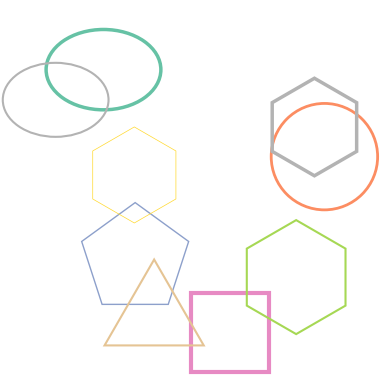[{"shape": "oval", "thickness": 2.5, "radius": 0.75, "center": [0.269, 0.819]}, {"shape": "circle", "thickness": 2, "radius": 0.69, "center": [0.843, 0.593]}, {"shape": "pentagon", "thickness": 1, "radius": 0.73, "center": [0.351, 0.328]}, {"shape": "square", "thickness": 3, "radius": 0.51, "center": [0.598, 0.136]}, {"shape": "hexagon", "thickness": 1.5, "radius": 0.74, "center": [0.769, 0.28]}, {"shape": "hexagon", "thickness": 0.5, "radius": 0.62, "center": [0.349, 0.546]}, {"shape": "triangle", "thickness": 1.5, "radius": 0.74, "center": [0.4, 0.177]}, {"shape": "hexagon", "thickness": 2.5, "radius": 0.63, "center": [0.817, 0.67]}, {"shape": "oval", "thickness": 1.5, "radius": 0.69, "center": [0.145, 0.741]}]